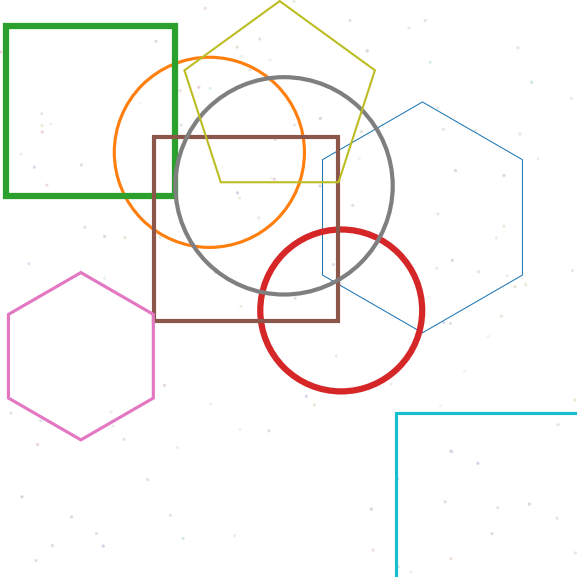[{"shape": "hexagon", "thickness": 0.5, "radius": 1.0, "center": [0.732, 0.623]}, {"shape": "circle", "thickness": 1.5, "radius": 0.82, "center": [0.363, 0.735]}, {"shape": "square", "thickness": 3, "radius": 0.74, "center": [0.157, 0.807]}, {"shape": "circle", "thickness": 3, "radius": 0.7, "center": [0.591, 0.462]}, {"shape": "square", "thickness": 2, "radius": 0.8, "center": [0.426, 0.603]}, {"shape": "hexagon", "thickness": 1.5, "radius": 0.72, "center": [0.14, 0.382]}, {"shape": "circle", "thickness": 2, "radius": 0.94, "center": [0.492, 0.677]}, {"shape": "pentagon", "thickness": 1, "radius": 0.87, "center": [0.484, 0.824]}, {"shape": "square", "thickness": 1.5, "radius": 0.82, "center": [0.85, 0.119]}]